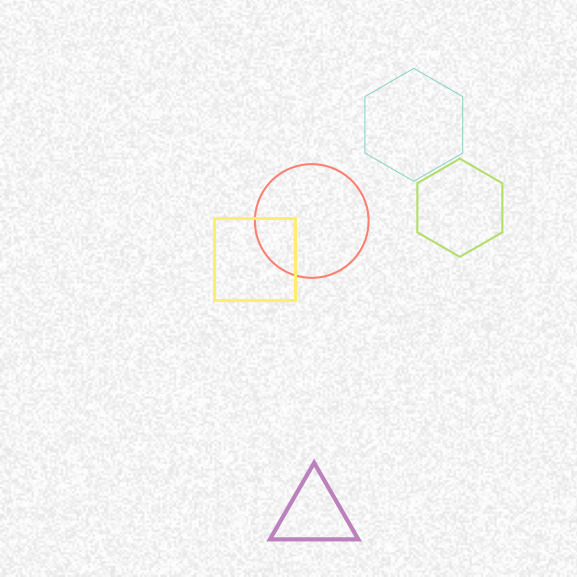[{"shape": "hexagon", "thickness": 0.5, "radius": 0.49, "center": [0.717, 0.783]}, {"shape": "circle", "thickness": 1, "radius": 0.49, "center": [0.54, 0.616]}, {"shape": "hexagon", "thickness": 1, "radius": 0.43, "center": [0.796, 0.639]}, {"shape": "triangle", "thickness": 2, "radius": 0.44, "center": [0.544, 0.109]}, {"shape": "square", "thickness": 1.5, "radius": 0.35, "center": [0.441, 0.551]}]